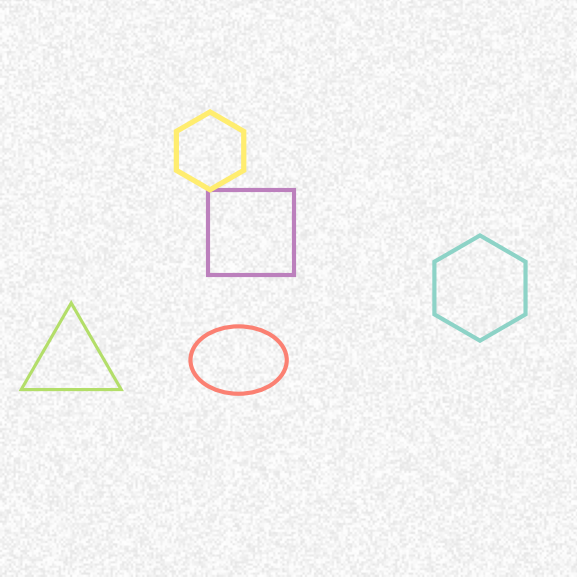[{"shape": "hexagon", "thickness": 2, "radius": 0.46, "center": [0.831, 0.5]}, {"shape": "oval", "thickness": 2, "radius": 0.42, "center": [0.413, 0.376]}, {"shape": "triangle", "thickness": 1.5, "radius": 0.5, "center": [0.123, 0.375]}, {"shape": "square", "thickness": 2, "radius": 0.37, "center": [0.435, 0.597]}, {"shape": "hexagon", "thickness": 2.5, "radius": 0.34, "center": [0.364, 0.738]}]